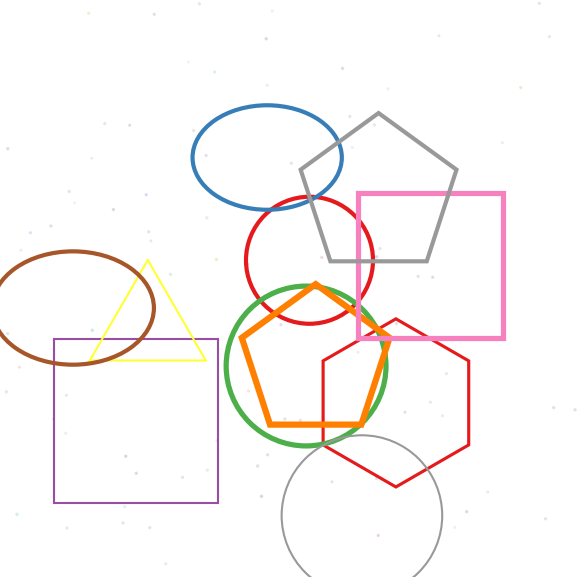[{"shape": "hexagon", "thickness": 1.5, "radius": 0.73, "center": [0.686, 0.301]}, {"shape": "circle", "thickness": 2, "radius": 0.55, "center": [0.536, 0.548]}, {"shape": "oval", "thickness": 2, "radius": 0.65, "center": [0.463, 0.726]}, {"shape": "circle", "thickness": 2.5, "radius": 0.69, "center": [0.53, 0.365]}, {"shape": "square", "thickness": 1, "radius": 0.71, "center": [0.236, 0.27]}, {"shape": "pentagon", "thickness": 3, "radius": 0.67, "center": [0.547, 0.373]}, {"shape": "triangle", "thickness": 1, "radius": 0.58, "center": [0.256, 0.433]}, {"shape": "oval", "thickness": 2, "radius": 0.7, "center": [0.126, 0.466]}, {"shape": "square", "thickness": 2.5, "radius": 0.63, "center": [0.746, 0.539]}, {"shape": "circle", "thickness": 1, "radius": 0.7, "center": [0.627, 0.106]}, {"shape": "pentagon", "thickness": 2, "radius": 0.71, "center": [0.656, 0.661]}]